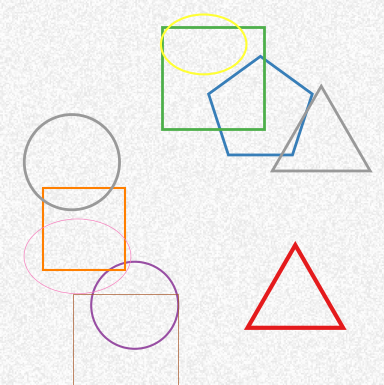[{"shape": "triangle", "thickness": 3, "radius": 0.72, "center": [0.767, 0.22]}, {"shape": "pentagon", "thickness": 2, "radius": 0.71, "center": [0.676, 0.712]}, {"shape": "square", "thickness": 2, "radius": 0.66, "center": [0.553, 0.797]}, {"shape": "circle", "thickness": 1.5, "radius": 0.57, "center": [0.35, 0.207]}, {"shape": "square", "thickness": 1.5, "radius": 0.54, "center": [0.218, 0.406]}, {"shape": "oval", "thickness": 1.5, "radius": 0.56, "center": [0.529, 0.885]}, {"shape": "square", "thickness": 0.5, "radius": 0.68, "center": [0.327, 0.1]}, {"shape": "oval", "thickness": 0.5, "radius": 0.69, "center": [0.201, 0.334]}, {"shape": "circle", "thickness": 2, "radius": 0.62, "center": [0.187, 0.579]}, {"shape": "triangle", "thickness": 2, "radius": 0.73, "center": [0.834, 0.629]}]